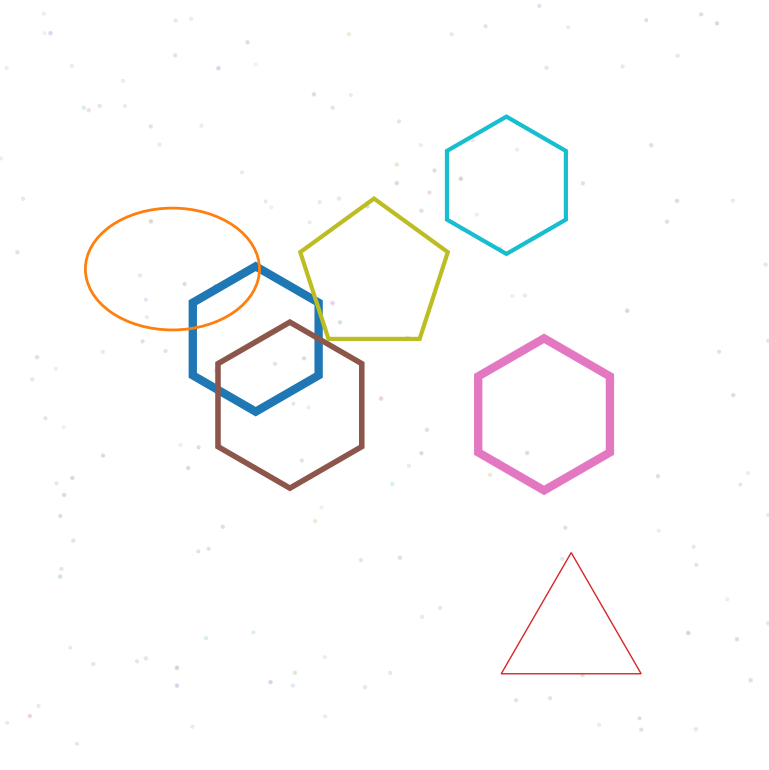[{"shape": "hexagon", "thickness": 3, "radius": 0.47, "center": [0.332, 0.56]}, {"shape": "oval", "thickness": 1, "radius": 0.57, "center": [0.224, 0.651]}, {"shape": "triangle", "thickness": 0.5, "radius": 0.52, "center": [0.742, 0.177]}, {"shape": "hexagon", "thickness": 2, "radius": 0.54, "center": [0.376, 0.474]}, {"shape": "hexagon", "thickness": 3, "radius": 0.49, "center": [0.707, 0.462]}, {"shape": "pentagon", "thickness": 1.5, "radius": 0.5, "center": [0.486, 0.641]}, {"shape": "hexagon", "thickness": 1.5, "radius": 0.45, "center": [0.658, 0.759]}]